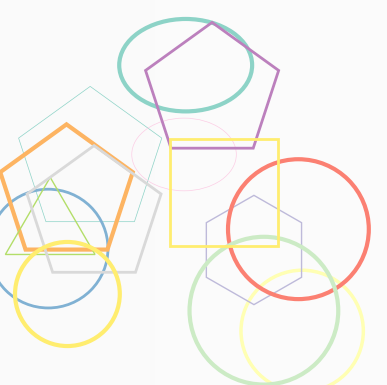[{"shape": "oval", "thickness": 3, "radius": 0.86, "center": [0.479, 0.831]}, {"shape": "pentagon", "thickness": 0.5, "radius": 0.97, "center": [0.233, 0.581]}, {"shape": "circle", "thickness": 2.5, "radius": 0.79, "center": [0.78, 0.14]}, {"shape": "hexagon", "thickness": 1, "radius": 0.71, "center": [0.655, 0.351]}, {"shape": "circle", "thickness": 3, "radius": 0.91, "center": [0.77, 0.405]}, {"shape": "circle", "thickness": 2, "radius": 0.77, "center": [0.124, 0.354]}, {"shape": "pentagon", "thickness": 3, "radius": 0.9, "center": [0.172, 0.497]}, {"shape": "triangle", "thickness": 1, "radius": 0.67, "center": [0.13, 0.406]}, {"shape": "oval", "thickness": 0.5, "radius": 0.67, "center": [0.475, 0.599]}, {"shape": "pentagon", "thickness": 2, "radius": 0.91, "center": [0.243, 0.44]}, {"shape": "pentagon", "thickness": 2, "radius": 0.9, "center": [0.547, 0.761]}, {"shape": "circle", "thickness": 3, "radius": 0.96, "center": [0.681, 0.193]}, {"shape": "circle", "thickness": 3, "radius": 0.68, "center": [0.174, 0.236]}, {"shape": "square", "thickness": 2, "radius": 0.7, "center": [0.578, 0.5]}]